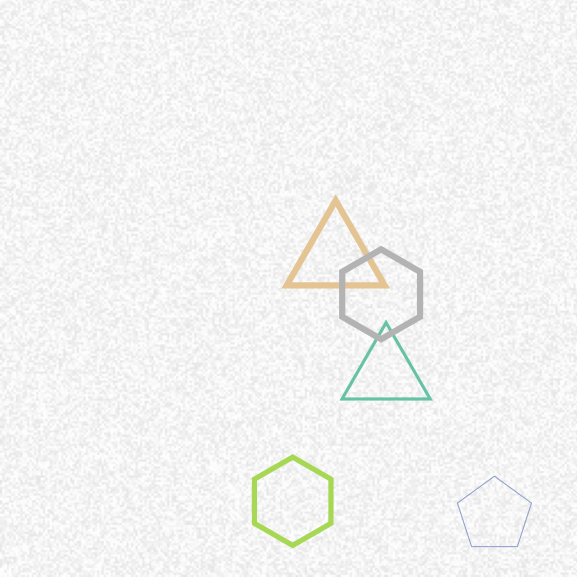[{"shape": "triangle", "thickness": 1.5, "radius": 0.44, "center": [0.669, 0.352]}, {"shape": "pentagon", "thickness": 0.5, "radius": 0.34, "center": [0.856, 0.107]}, {"shape": "hexagon", "thickness": 2.5, "radius": 0.38, "center": [0.507, 0.131]}, {"shape": "triangle", "thickness": 3, "radius": 0.49, "center": [0.581, 0.554]}, {"shape": "hexagon", "thickness": 3, "radius": 0.39, "center": [0.66, 0.49]}]